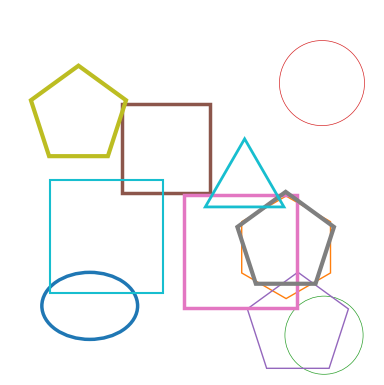[{"shape": "oval", "thickness": 2.5, "radius": 0.62, "center": [0.233, 0.206]}, {"shape": "hexagon", "thickness": 1, "radius": 0.67, "center": [0.743, 0.358]}, {"shape": "circle", "thickness": 0.5, "radius": 0.51, "center": [0.842, 0.129]}, {"shape": "circle", "thickness": 0.5, "radius": 0.55, "center": [0.836, 0.784]}, {"shape": "pentagon", "thickness": 1, "radius": 0.69, "center": [0.774, 0.155]}, {"shape": "square", "thickness": 2.5, "radius": 0.57, "center": [0.43, 0.614]}, {"shape": "square", "thickness": 2.5, "radius": 0.73, "center": [0.624, 0.347]}, {"shape": "pentagon", "thickness": 3, "radius": 0.66, "center": [0.742, 0.37]}, {"shape": "pentagon", "thickness": 3, "radius": 0.65, "center": [0.204, 0.699]}, {"shape": "triangle", "thickness": 2, "radius": 0.59, "center": [0.635, 0.521]}, {"shape": "square", "thickness": 1.5, "radius": 0.74, "center": [0.277, 0.386]}]